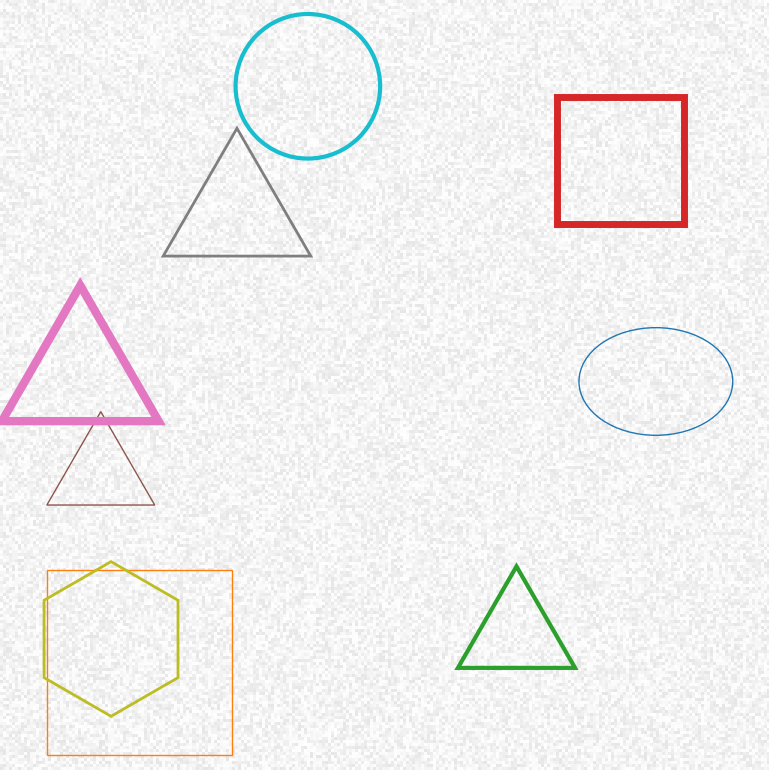[{"shape": "oval", "thickness": 0.5, "radius": 0.5, "center": [0.852, 0.505]}, {"shape": "square", "thickness": 0.5, "radius": 0.6, "center": [0.181, 0.14]}, {"shape": "triangle", "thickness": 1.5, "radius": 0.44, "center": [0.671, 0.177]}, {"shape": "square", "thickness": 2.5, "radius": 0.41, "center": [0.806, 0.792]}, {"shape": "triangle", "thickness": 0.5, "radius": 0.4, "center": [0.131, 0.385]}, {"shape": "triangle", "thickness": 3, "radius": 0.59, "center": [0.104, 0.512]}, {"shape": "triangle", "thickness": 1, "radius": 0.55, "center": [0.308, 0.723]}, {"shape": "hexagon", "thickness": 1, "radius": 0.5, "center": [0.144, 0.17]}, {"shape": "circle", "thickness": 1.5, "radius": 0.47, "center": [0.4, 0.888]}]